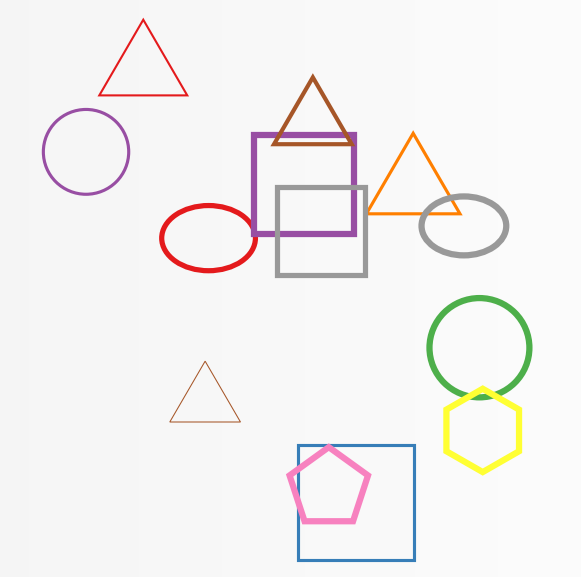[{"shape": "triangle", "thickness": 1, "radius": 0.44, "center": [0.246, 0.878]}, {"shape": "oval", "thickness": 2.5, "radius": 0.4, "center": [0.359, 0.587]}, {"shape": "square", "thickness": 1.5, "radius": 0.5, "center": [0.613, 0.128]}, {"shape": "circle", "thickness": 3, "radius": 0.43, "center": [0.825, 0.397]}, {"shape": "circle", "thickness": 1.5, "radius": 0.37, "center": [0.148, 0.736]}, {"shape": "square", "thickness": 3, "radius": 0.43, "center": [0.523, 0.68]}, {"shape": "triangle", "thickness": 1.5, "radius": 0.46, "center": [0.711, 0.675]}, {"shape": "hexagon", "thickness": 3, "radius": 0.36, "center": [0.83, 0.254]}, {"shape": "triangle", "thickness": 2, "radius": 0.39, "center": [0.538, 0.788]}, {"shape": "triangle", "thickness": 0.5, "radius": 0.35, "center": [0.353, 0.304]}, {"shape": "pentagon", "thickness": 3, "radius": 0.35, "center": [0.566, 0.154]}, {"shape": "oval", "thickness": 3, "radius": 0.36, "center": [0.798, 0.608]}, {"shape": "square", "thickness": 2.5, "radius": 0.38, "center": [0.553, 0.599]}]